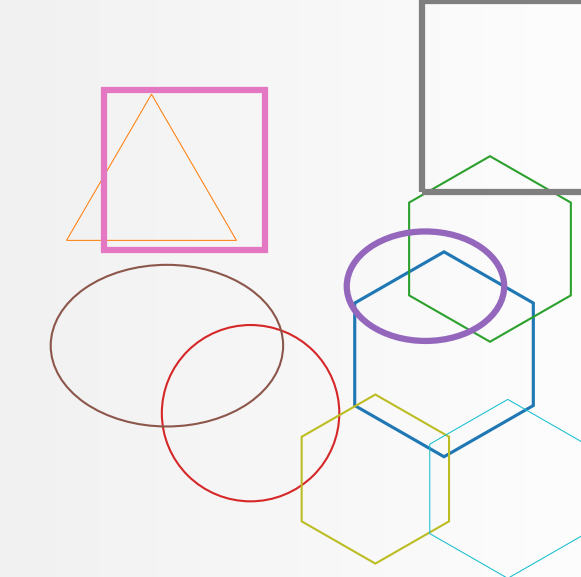[{"shape": "hexagon", "thickness": 1.5, "radius": 0.89, "center": [0.764, 0.386]}, {"shape": "triangle", "thickness": 0.5, "radius": 0.84, "center": [0.261, 0.667]}, {"shape": "hexagon", "thickness": 1, "radius": 0.8, "center": [0.843, 0.568]}, {"shape": "circle", "thickness": 1, "radius": 0.76, "center": [0.431, 0.284]}, {"shape": "oval", "thickness": 3, "radius": 0.68, "center": [0.732, 0.504]}, {"shape": "oval", "thickness": 1, "radius": 1.0, "center": [0.287, 0.401]}, {"shape": "square", "thickness": 3, "radius": 0.69, "center": [0.318, 0.705]}, {"shape": "square", "thickness": 3, "radius": 0.83, "center": [0.891, 0.832]}, {"shape": "hexagon", "thickness": 1, "radius": 0.73, "center": [0.646, 0.17]}, {"shape": "hexagon", "thickness": 0.5, "radius": 0.77, "center": [0.874, 0.153]}]